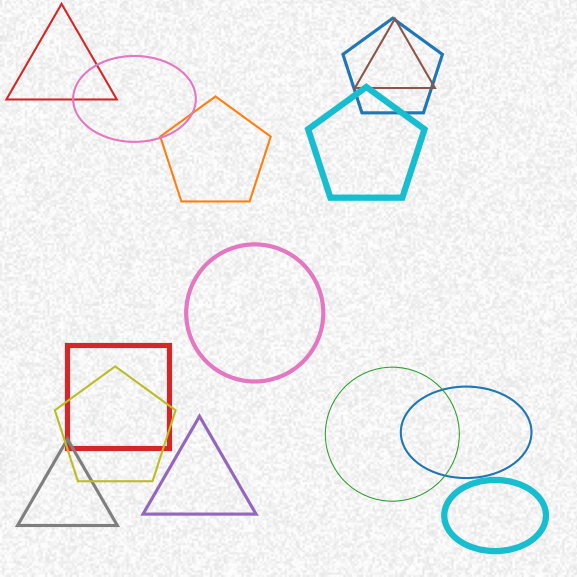[{"shape": "pentagon", "thickness": 1.5, "radius": 0.45, "center": [0.68, 0.877]}, {"shape": "oval", "thickness": 1, "radius": 0.57, "center": [0.807, 0.251]}, {"shape": "pentagon", "thickness": 1, "radius": 0.5, "center": [0.373, 0.732]}, {"shape": "circle", "thickness": 0.5, "radius": 0.58, "center": [0.679, 0.247]}, {"shape": "square", "thickness": 2.5, "radius": 0.44, "center": [0.205, 0.313]}, {"shape": "triangle", "thickness": 1, "radius": 0.55, "center": [0.107, 0.882]}, {"shape": "triangle", "thickness": 1.5, "radius": 0.56, "center": [0.345, 0.165]}, {"shape": "triangle", "thickness": 1, "radius": 0.4, "center": [0.684, 0.887]}, {"shape": "oval", "thickness": 1, "radius": 0.53, "center": [0.233, 0.828]}, {"shape": "circle", "thickness": 2, "radius": 0.59, "center": [0.441, 0.457]}, {"shape": "triangle", "thickness": 1.5, "radius": 0.5, "center": [0.117, 0.139]}, {"shape": "pentagon", "thickness": 1, "radius": 0.55, "center": [0.2, 0.255]}, {"shape": "pentagon", "thickness": 3, "radius": 0.53, "center": [0.634, 0.743]}, {"shape": "oval", "thickness": 3, "radius": 0.44, "center": [0.857, 0.106]}]